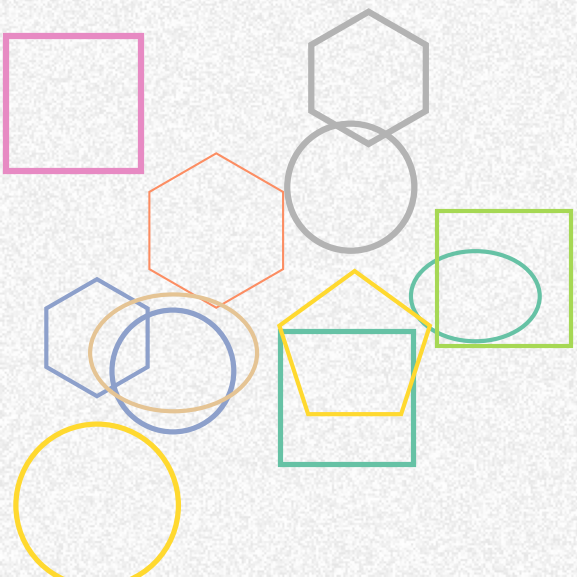[{"shape": "square", "thickness": 2.5, "radius": 0.57, "center": [0.6, 0.311]}, {"shape": "oval", "thickness": 2, "radius": 0.56, "center": [0.823, 0.486]}, {"shape": "hexagon", "thickness": 1, "radius": 0.67, "center": [0.374, 0.6]}, {"shape": "circle", "thickness": 2.5, "radius": 0.53, "center": [0.299, 0.357]}, {"shape": "hexagon", "thickness": 2, "radius": 0.51, "center": [0.168, 0.414]}, {"shape": "square", "thickness": 3, "radius": 0.59, "center": [0.127, 0.82]}, {"shape": "square", "thickness": 2, "radius": 0.58, "center": [0.872, 0.517]}, {"shape": "circle", "thickness": 2.5, "radius": 0.7, "center": [0.168, 0.124]}, {"shape": "pentagon", "thickness": 2, "radius": 0.68, "center": [0.614, 0.393]}, {"shape": "oval", "thickness": 2, "radius": 0.72, "center": [0.301, 0.388]}, {"shape": "circle", "thickness": 3, "radius": 0.55, "center": [0.607, 0.675]}, {"shape": "hexagon", "thickness": 3, "radius": 0.57, "center": [0.638, 0.864]}]